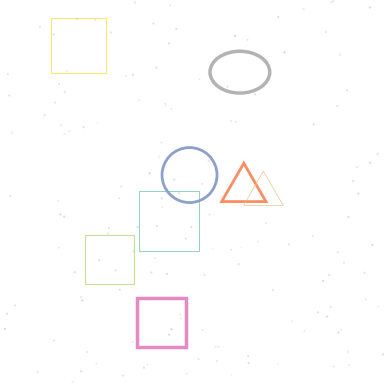[{"shape": "square", "thickness": 0.5, "radius": 0.39, "center": [0.439, 0.425]}, {"shape": "triangle", "thickness": 2, "radius": 0.33, "center": [0.633, 0.51]}, {"shape": "circle", "thickness": 2, "radius": 0.36, "center": [0.492, 0.545]}, {"shape": "square", "thickness": 2.5, "radius": 0.32, "center": [0.419, 0.162]}, {"shape": "square", "thickness": 0.5, "radius": 0.32, "center": [0.284, 0.326]}, {"shape": "square", "thickness": 0.5, "radius": 0.36, "center": [0.205, 0.881]}, {"shape": "triangle", "thickness": 0.5, "radius": 0.3, "center": [0.684, 0.496]}, {"shape": "oval", "thickness": 2.5, "radius": 0.39, "center": [0.623, 0.813]}]